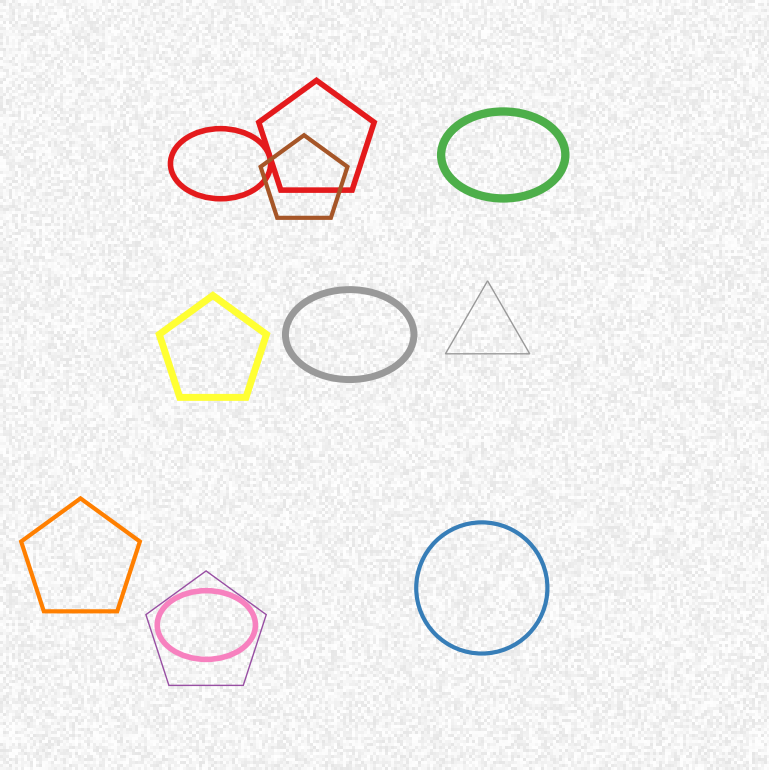[{"shape": "oval", "thickness": 2, "radius": 0.33, "center": [0.286, 0.787]}, {"shape": "pentagon", "thickness": 2, "radius": 0.39, "center": [0.411, 0.817]}, {"shape": "circle", "thickness": 1.5, "radius": 0.43, "center": [0.626, 0.236]}, {"shape": "oval", "thickness": 3, "radius": 0.4, "center": [0.654, 0.799]}, {"shape": "pentagon", "thickness": 0.5, "radius": 0.41, "center": [0.268, 0.176]}, {"shape": "pentagon", "thickness": 1.5, "radius": 0.41, "center": [0.105, 0.272]}, {"shape": "pentagon", "thickness": 2.5, "radius": 0.37, "center": [0.276, 0.543]}, {"shape": "pentagon", "thickness": 1.5, "radius": 0.3, "center": [0.395, 0.765]}, {"shape": "oval", "thickness": 2, "radius": 0.32, "center": [0.268, 0.188]}, {"shape": "oval", "thickness": 2.5, "radius": 0.42, "center": [0.454, 0.565]}, {"shape": "triangle", "thickness": 0.5, "radius": 0.32, "center": [0.633, 0.572]}]